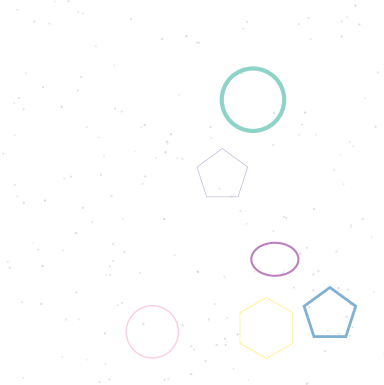[{"shape": "circle", "thickness": 3, "radius": 0.41, "center": [0.657, 0.741]}, {"shape": "pentagon", "thickness": 0.5, "radius": 0.35, "center": [0.577, 0.545]}, {"shape": "pentagon", "thickness": 2, "radius": 0.35, "center": [0.857, 0.183]}, {"shape": "circle", "thickness": 1, "radius": 0.34, "center": [0.396, 0.138]}, {"shape": "oval", "thickness": 1.5, "radius": 0.31, "center": [0.714, 0.327]}, {"shape": "hexagon", "thickness": 0.5, "radius": 0.4, "center": [0.692, 0.148]}]